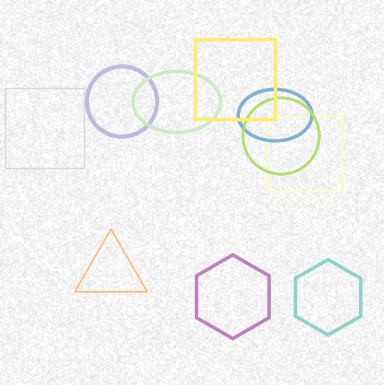[{"shape": "hexagon", "thickness": 2.5, "radius": 0.49, "center": [0.852, 0.228]}, {"shape": "square", "thickness": 1, "radius": 0.49, "center": [0.792, 0.602]}, {"shape": "circle", "thickness": 3, "radius": 0.46, "center": [0.317, 0.736]}, {"shape": "oval", "thickness": 2.5, "radius": 0.48, "center": [0.715, 0.701]}, {"shape": "triangle", "thickness": 1, "radius": 0.54, "center": [0.288, 0.296]}, {"shape": "circle", "thickness": 2, "radius": 0.5, "center": [0.73, 0.647]}, {"shape": "square", "thickness": 1, "radius": 0.52, "center": [0.115, 0.667]}, {"shape": "hexagon", "thickness": 2.5, "radius": 0.54, "center": [0.605, 0.229]}, {"shape": "oval", "thickness": 2.5, "radius": 0.57, "center": [0.459, 0.735]}, {"shape": "square", "thickness": 2.5, "radius": 0.52, "center": [0.61, 0.796]}]